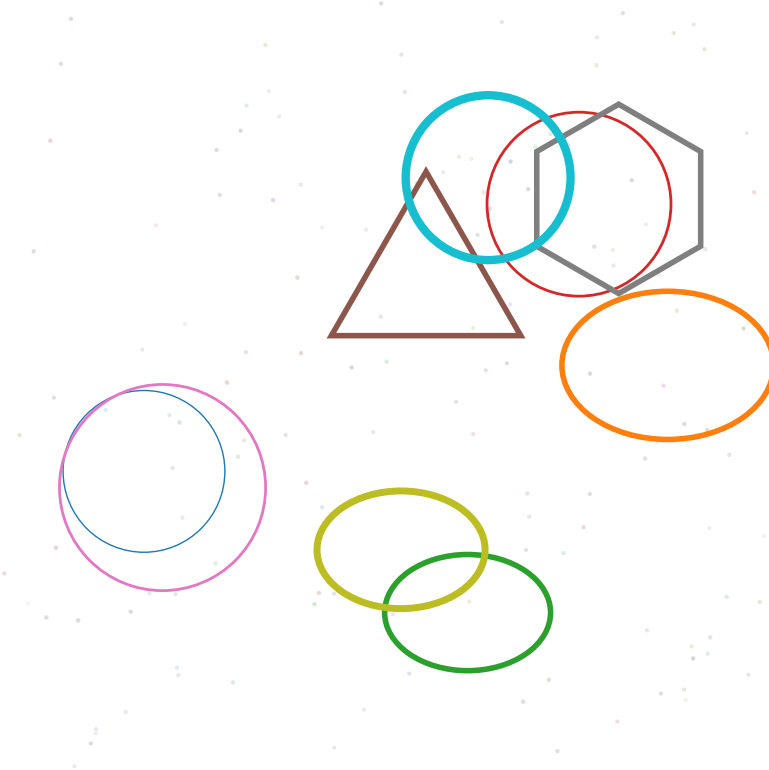[{"shape": "circle", "thickness": 0.5, "radius": 0.53, "center": [0.187, 0.388]}, {"shape": "oval", "thickness": 2, "radius": 0.69, "center": [0.867, 0.525]}, {"shape": "oval", "thickness": 2, "radius": 0.54, "center": [0.607, 0.204]}, {"shape": "circle", "thickness": 1, "radius": 0.6, "center": [0.752, 0.735]}, {"shape": "triangle", "thickness": 2, "radius": 0.71, "center": [0.553, 0.635]}, {"shape": "circle", "thickness": 1, "radius": 0.67, "center": [0.211, 0.367]}, {"shape": "hexagon", "thickness": 2, "radius": 0.61, "center": [0.804, 0.742]}, {"shape": "oval", "thickness": 2.5, "radius": 0.55, "center": [0.521, 0.286]}, {"shape": "circle", "thickness": 3, "radius": 0.54, "center": [0.634, 0.769]}]